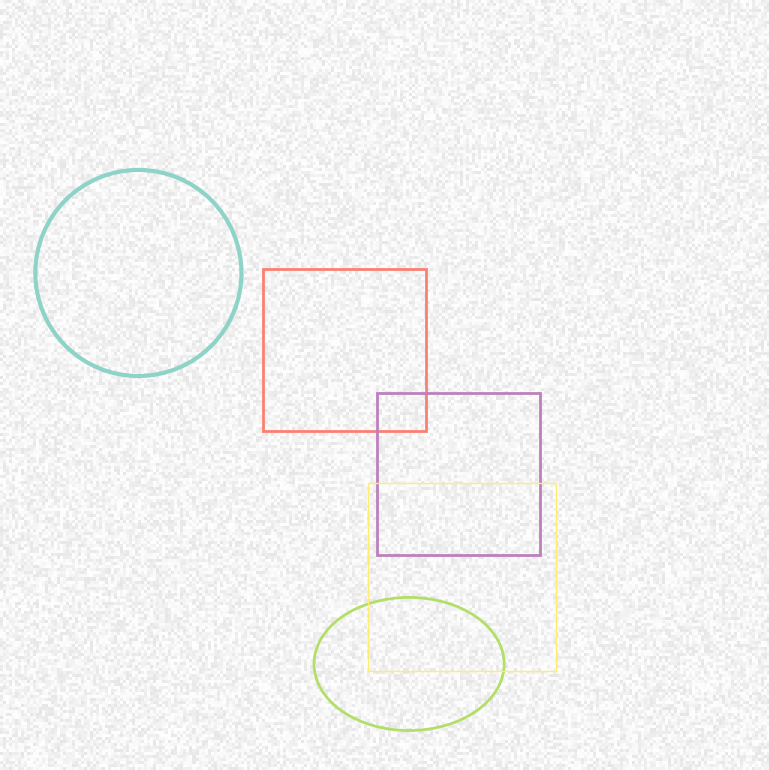[{"shape": "circle", "thickness": 1.5, "radius": 0.67, "center": [0.18, 0.645]}, {"shape": "square", "thickness": 1, "radius": 0.53, "center": [0.447, 0.545]}, {"shape": "oval", "thickness": 1, "radius": 0.62, "center": [0.531, 0.138]}, {"shape": "square", "thickness": 1, "radius": 0.53, "center": [0.596, 0.385]}, {"shape": "square", "thickness": 0.5, "radius": 0.61, "center": [0.6, 0.251]}]